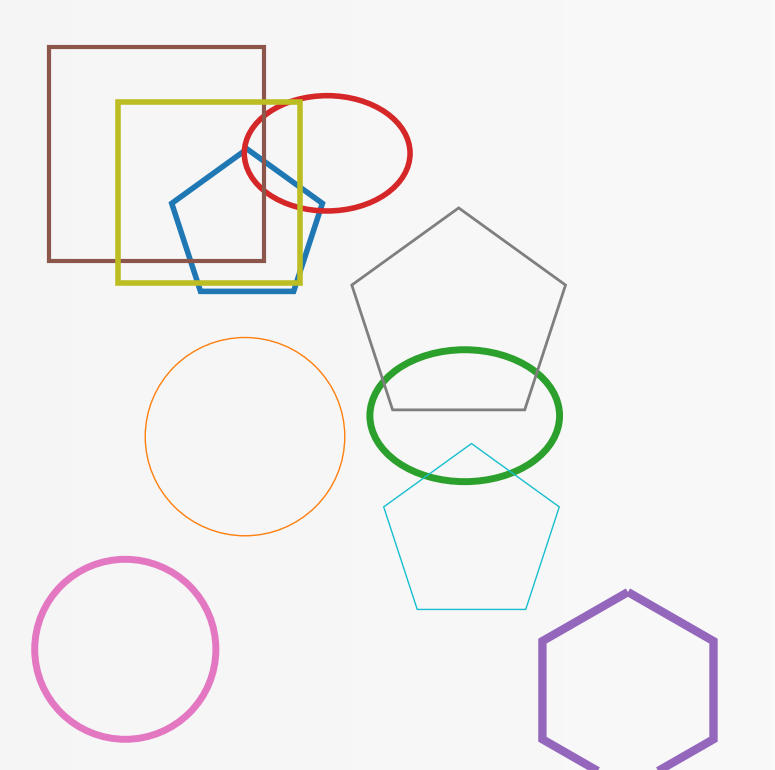[{"shape": "pentagon", "thickness": 2, "radius": 0.51, "center": [0.319, 0.704]}, {"shape": "circle", "thickness": 0.5, "radius": 0.64, "center": [0.316, 0.433]}, {"shape": "oval", "thickness": 2.5, "radius": 0.61, "center": [0.6, 0.46]}, {"shape": "oval", "thickness": 2, "radius": 0.53, "center": [0.422, 0.801]}, {"shape": "hexagon", "thickness": 3, "radius": 0.64, "center": [0.81, 0.104]}, {"shape": "square", "thickness": 1.5, "radius": 0.7, "center": [0.202, 0.8]}, {"shape": "circle", "thickness": 2.5, "radius": 0.58, "center": [0.162, 0.157]}, {"shape": "pentagon", "thickness": 1, "radius": 0.72, "center": [0.592, 0.585]}, {"shape": "square", "thickness": 2, "radius": 0.59, "center": [0.269, 0.75]}, {"shape": "pentagon", "thickness": 0.5, "radius": 0.6, "center": [0.608, 0.305]}]